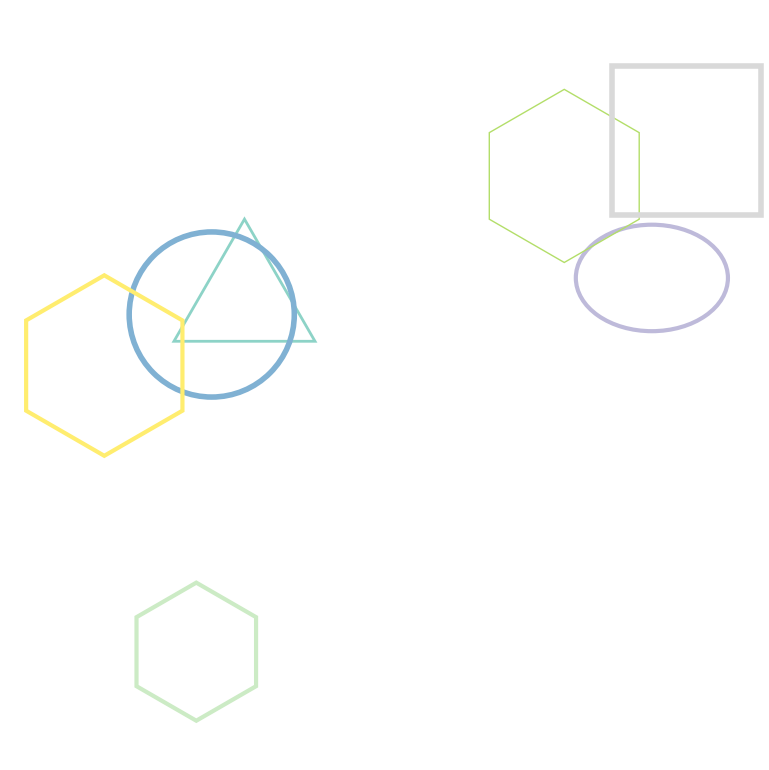[{"shape": "triangle", "thickness": 1, "radius": 0.53, "center": [0.318, 0.61]}, {"shape": "oval", "thickness": 1.5, "radius": 0.49, "center": [0.847, 0.639]}, {"shape": "circle", "thickness": 2, "radius": 0.54, "center": [0.275, 0.592]}, {"shape": "hexagon", "thickness": 0.5, "radius": 0.56, "center": [0.733, 0.772]}, {"shape": "square", "thickness": 2, "radius": 0.48, "center": [0.892, 0.817]}, {"shape": "hexagon", "thickness": 1.5, "radius": 0.45, "center": [0.255, 0.154]}, {"shape": "hexagon", "thickness": 1.5, "radius": 0.59, "center": [0.135, 0.525]}]